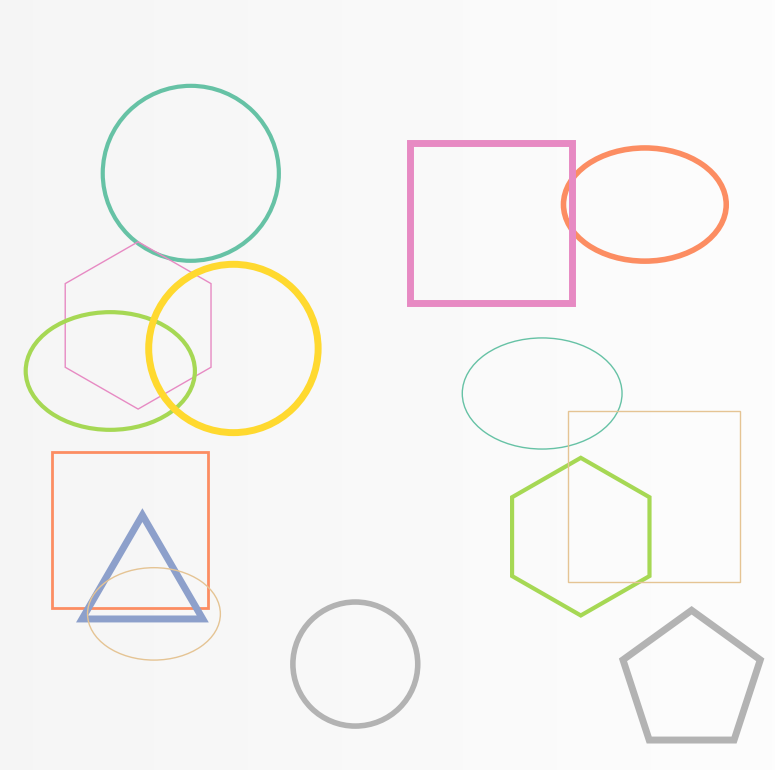[{"shape": "oval", "thickness": 0.5, "radius": 0.52, "center": [0.7, 0.489]}, {"shape": "circle", "thickness": 1.5, "radius": 0.57, "center": [0.246, 0.775]}, {"shape": "oval", "thickness": 2, "radius": 0.52, "center": [0.832, 0.734]}, {"shape": "square", "thickness": 1, "radius": 0.5, "center": [0.168, 0.312]}, {"shape": "triangle", "thickness": 2.5, "radius": 0.45, "center": [0.184, 0.241]}, {"shape": "square", "thickness": 2.5, "radius": 0.52, "center": [0.634, 0.71]}, {"shape": "hexagon", "thickness": 0.5, "radius": 0.54, "center": [0.178, 0.577]}, {"shape": "hexagon", "thickness": 1.5, "radius": 0.51, "center": [0.749, 0.303]}, {"shape": "oval", "thickness": 1.5, "radius": 0.55, "center": [0.142, 0.518]}, {"shape": "circle", "thickness": 2.5, "radius": 0.55, "center": [0.301, 0.547]}, {"shape": "oval", "thickness": 0.5, "radius": 0.43, "center": [0.199, 0.203]}, {"shape": "square", "thickness": 0.5, "radius": 0.55, "center": [0.844, 0.355]}, {"shape": "circle", "thickness": 2, "radius": 0.4, "center": [0.458, 0.138]}, {"shape": "pentagon", "thickness": 2.5, "radius": 0.47, "center": [0.892, 0.114]}]